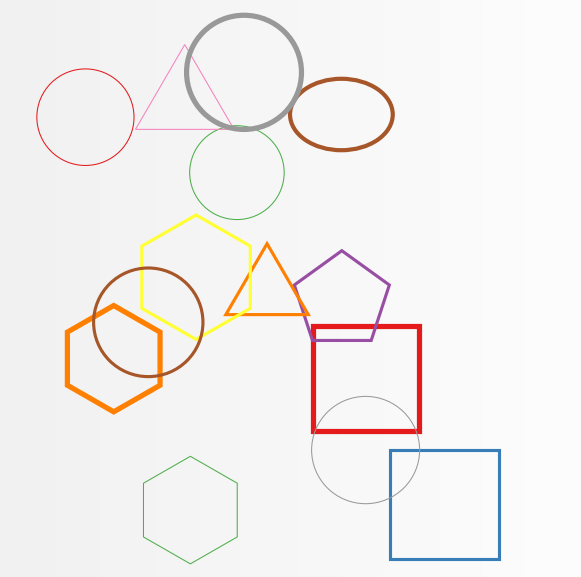[{"shape": "square", "thickness": 2.5, "radius": 0.45, "center": [0.63, 0.344]}, {"shape": "circle", "thickness": 0.5, "radius": 0.42, "center": [0.147, 0.796]}, {"shape": "square", "thickness": 1.5, "radius": 0.47, "center": [0.765, 0.125]}, {"shape": "hexagon", "thickness": 0.5, "radius": 0.47, "center": [0.328, 0.116]}, {"shape": "circle", "thickness": 0.5, "radius": 0.41, "center": [0.408, 0.7]}, {"shape": "pentagon", "thickness": 1.5, "radius": 0.43, "center": [0.588, 0.479]}, {"shape": "triangle", "thickness": 1.5, "radius": 0.41, "center": [0.459, 0.495]}, {"shape": "hexagon", "thickness": 2.5, "radius": 0.46, "center": [0.196, 0.378]}, {"shape": "hexagon", "thickness": 1.5, "radius": 0.54, "center": [0.337, 0.519]}, {"shape": "circle", "thickness": 1.5, "radius": 0.47, "center": [0.255, 0.441]}, {"shape": "oval", "thickness": 2, "radius": 0.44, "center": [0.587, 0.801]}, {"shape": "triangle", "thickness": 0.5, "radius": 0.49, "center": [0.318, 0.824]}, {"shape": "circle", "thickness": 2.5, "radius": 0.49, "center": [0.42, 0.874]}, {"shape": "circle", "thickness": 0.5, "radius": 0.46, "center": [0.629, 0.22]}]